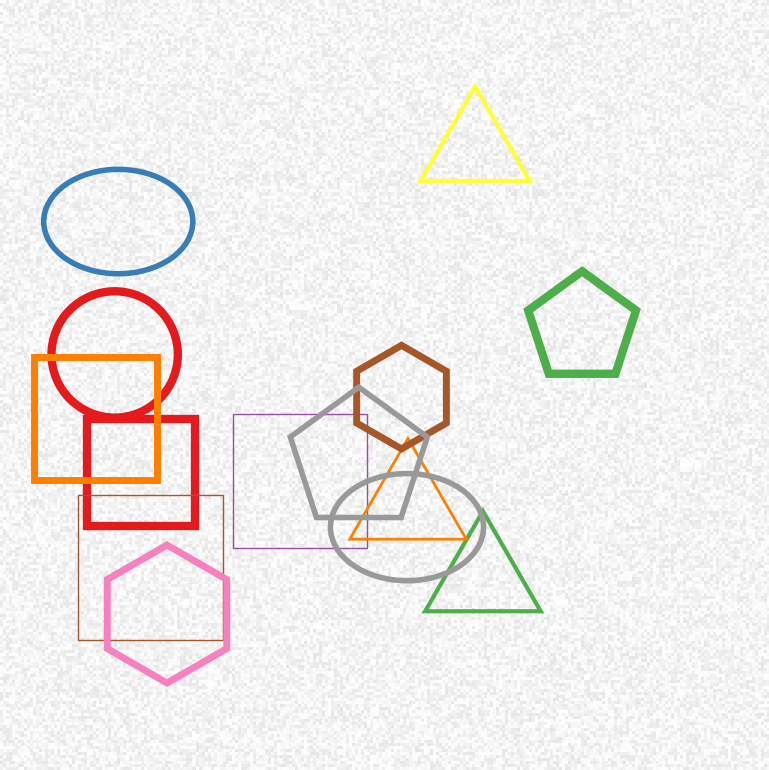[{"shape": "square", "thickness": 3, "radius": 0.35, "center": [0.183, 0.387]}, {"shape": "circle", "thickness": 3, "radius": 0.41, "center": [0.149, 0.54]}, {"shape": "oval", "thickness": 2, "radius": 0.48, "center": [0.154, 0.712]}, {"shape": "pentagon", "thickness": 3, "radius": 0.37, "center": [0.756, 0.574]}, {"shape": "triangle", "thickness": 1.5, "radius": 0.43, "center": [0.627, 0.249]}, {"shape": "square", "thickness": 0.5, "radius": 0.43, "center": [0.39, 0.375]}, {"shape": "triangle", "thickness": 1, "radius": 0.44, "center": [0.53, 0.343]}, {"shape": "square", "thickness": 2.5, "radius": 0.4, "center": [0.124, 0.456]}, {"shape": "triangle", "thickness": 1.5, "radius": 0.41, "center": [0.617, 0.806]}, {"shape": "square", "thickness": 0.5, "radius": 0.47, "center": [0.195, 0.263]}, {"shape": "hexagon", "thickness": 2.5, "radius": 0.34, "center": [0.521, 0.484]}, {"shape": "hexagon", "thickness": 2.5, "radius": 0.45, "center": [0.217, 0.203]}, {"shape": "pentagon", "thickness": 2, "radius": 0.47, "center": [0.466, 0.404]}, {"shape": "oval", "thickness": 2, "radius": 0.5, "center": [0.529, 0.315]}]